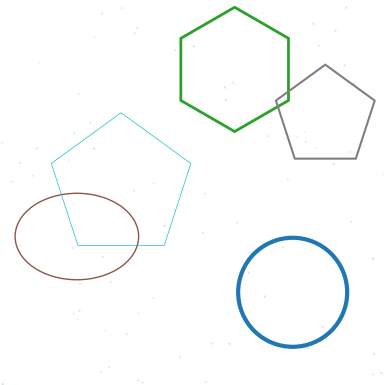[{"shape": "circle", "thickness": 3, "radius": 0.71, "center": [0.76, 0.241]}, {"shape": "hexagon", "thickness": 2, "radius": 0.81, "center": [0.61, 0.82]}, {"shape": "oval", "thickness": 1, "radius": 0.8, "center": [0.2, 0.386]}, {"shape": "pentagon", "thickness": 1.5, "radius": 0.67, "center": [0.845, 0.697]}, {"shape": "pentagon", "thickness": 0.5, "radius": 0.95, "center": [0.314, 0.517]}]